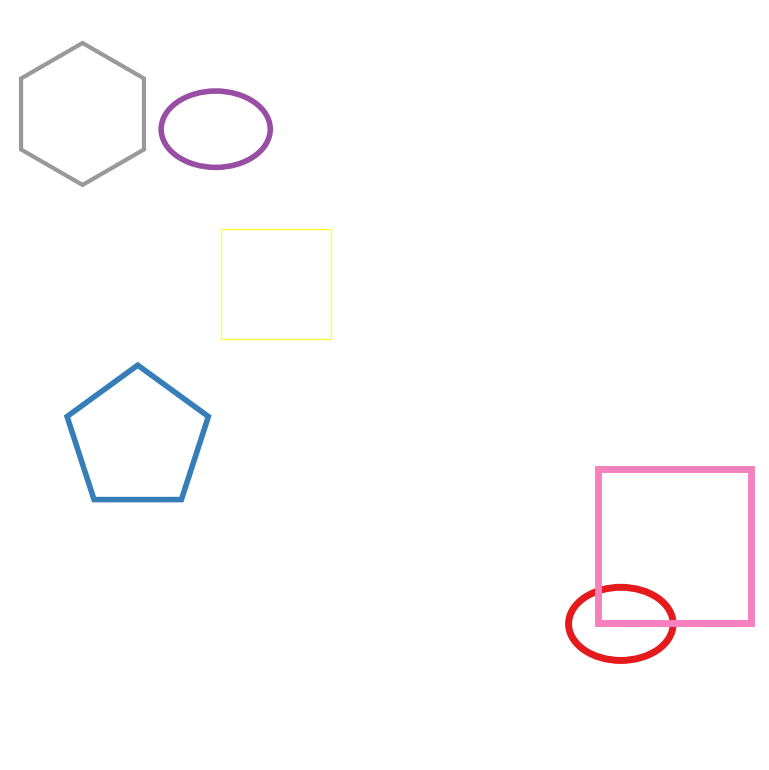[{"shape": "oval", "thickness": 2.5, "radius": 0.34, "center": [0.806, 0.19]}, {"shape": "pentagon", "thickness": 2, "radius": 0.48, "center": [0.179, 0.429]}, {"shape": "oval", "thickness": 2, "radius": 0.35, "center": [0.28, 0.832]}, {"shape": "square", "thickness": 0.5, "radius": 0.36, "center": [0.359, 0.631]}, {"shape": "square", "thickness": 2.5, "radius": 0.5, "center": [0.876, 0.291]}, {"shape": "hexagon", "thickness": 1.5, "radius": 0.46, "center": [0.107, 0.852]}]